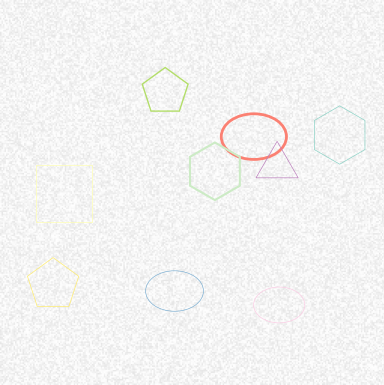[{"shape": "hexagon", "thickness": 0.5, "radius": 0.38, "center": [0.882, 0.649]}, {"shape": "square", "thickness": 0.5, "radius": 0.36, "center": [0.167, 0.497]}, {"shape": "oval", "thickness": 2, "radius": 0.42, "center": [0.659, 0.645]}, {"shape": "oval", "thickness": 0.5, "radius": 0.38, "center": [0.453, 0.244]}, {"shape": "pentagon", "thickness": 1, "radius": 0.31, "center": [0.429, 0.762]}, {"shape": "oval", "thickness": 0.5, "radius": 0.33, "center": [0.725, 0.208]}, {"shape": "triangle", "thickness": 0.5, "radius": 0.32, "center": [0.72, 0.57]}, {"shape": "hexagon", "thickness": 1.5, "radius": 0.37, "center": [0.558, 0.555]}, {"shape": "pentagon", "thickness": 0.5, "radius": 0.35, "center": [0.138, 0.261]}]